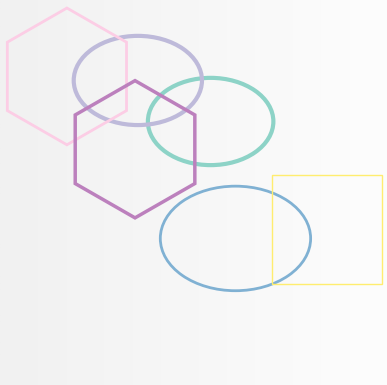[{"shape": "oval", "thickness": 3, "radius": 0.81, "center": [0.544, 0.684]}, {"shape": "oval", "thickness": 3, "radius": 0.83, "center": [0.356, 0.791]}, {"shape": "oval", "thickness": 2, "radius": 0.97, "center": [0.608, 0.381]}, {"shape": "hexagon", "thickness": 2, "radius": 0.89, "center": [0.173, 0.802]}, {"shape": "hexagon", "thickness": 2.5, "radius": 0.89, "center": [0.348, 0.612]}, {"shape": "square", "thickness": 1, "radius": 0.71, "center": [0.844, 0.403]}]